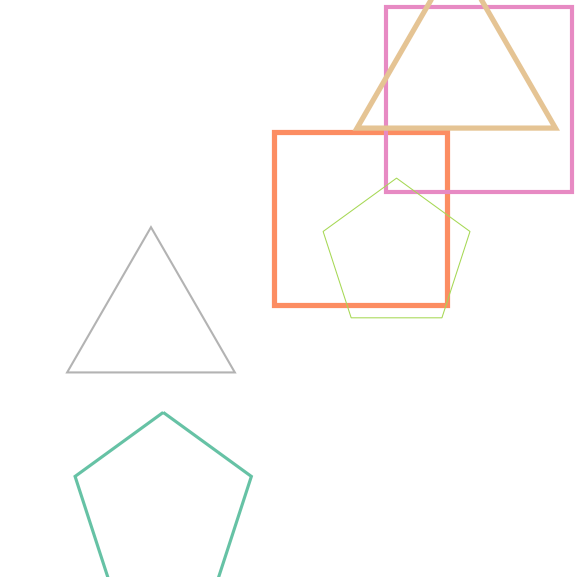[{"shape": "pentagon", "thickness": 1.5, "radius": 0.8, "center": [0.283, 0.125]}, {"shape": "square", "thickness": 2.5, "radius": 0.75, "center": [0.624, 0.62]}, {"shape": "square", "thickness": 2, "radius": 0.8, "center": [0.83, 0.827]}, {"shape": "pentagon", "thickness": 0.5, "radius": 0.67, "center": [0.687, 0.557]}, {"shape": "triangle", "thickness": 2.5, "radius": 0.99, "center": [0.79, 0.877]}, {"shape": "triangle", "thickness": 1, "radius": 0.84, "center": [0.261, 0.438]}]